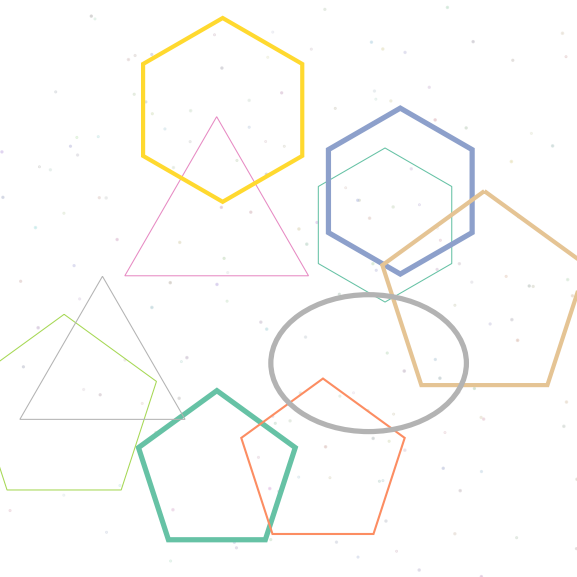[{"shape": "pentagon", "thickness": 2.5, "radius": 0.71, "center": [0.376, 0.18]}, {"shape": "hexagon", "thickness": 0.5, "radius": 0.67, "center": [0.667, 0.61]}, {"shape": "pentagon", "thickness": 1, "radius": 0.74, "center": [0.559, 0.195]}, {"shape": "hexagon", "thickness": 2.5, "radius": 0.72, "center": [0.693, 0.668]}, {"shape": "triangle", "thickness": 0.5, "radius": 0.92, "center": [0.375, 0.613]}, {"shape": "pentagon", "thickness": 0.5, "radius": 0.84, "center": [0.111, 0.287]}, {"shape": "hexagon", "thickness": 2, "radius": 0.8, "center": [0.386, 0.809]}, {"shape": "pentagon", "thickness": 2, "radius": 0.93, "center": [0.839, 0.483]}, {"shape": "triangle", "thickness": 0.5, "radius": 0.83, "center": [0.177, 0.356]}, {"shape": "oval", "thickness": 2.5, "radius": 0.85, "center": [0.638, 0.37]}]